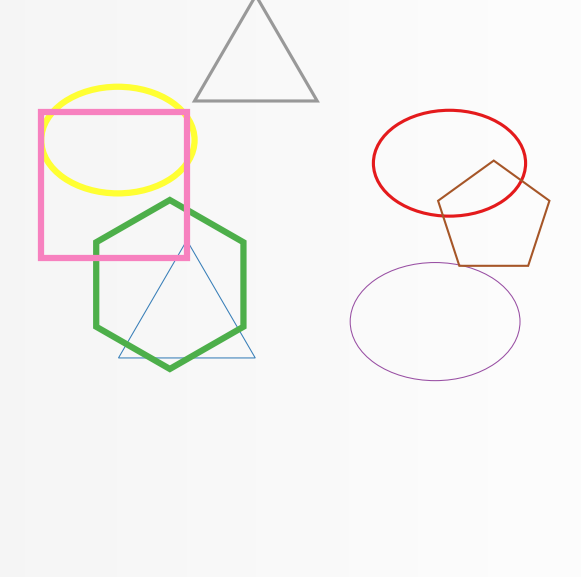[{"shape": "oval", "thickness": 1.5, "radius": 0.65, "center": [0.773, 0.717]}, {"shape": "triangle", "thickness": 0.5, "radius": 0.68, "center": [0.321, 0.447]}, {"shape": "hexagon", "thickness": 3, "radius": 0.73, "center": [0.292, 0.507]}, {"shape": "oval", "thickness": 0.5, "radius": 0.73, "center": [0.749, 0.442]}, {"shape": "oval", "thickness": 3, "radius": 0.66, "center": [0.203, 0.757]}, {"shape": "pentagon", "thickness": 1, "radius": 0.5, "center": [0.849, 0.62]}, {"shape": "square", "thickness": 3, "radius": 0.63, "center": [0.196, 0.679]}, {"shape": "triangle", "thickness": 1.5, "radius": 0.61, "center": [0.44, 0.885]}]